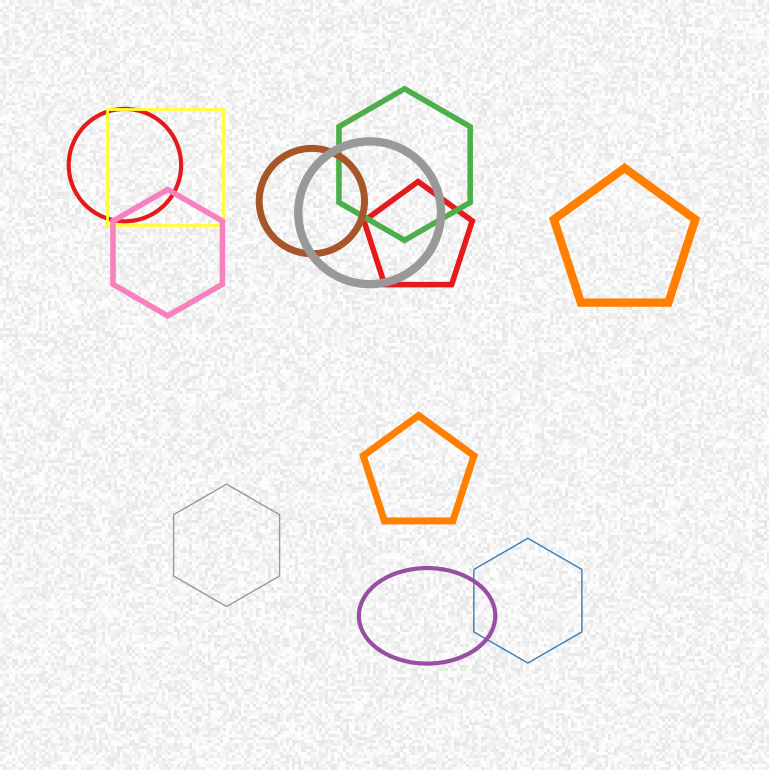[{"shape": "pentagon", "thickness": 2, "radius": 0.37, "center": [0.543, 0.69]}, {"shape": "circle", "thickness": 1.5, "radius": 0.36, "center": [0.162, 0.786]}, {"shape": "hexagon", "thickness": 0.5, "radius": 0.41, "center": [0.686, 0.22]}, {"shape": "hexagon", "thickness": 2, "radius": 0.49, "center": [0.525, 0.786]}, {"shape": "oval", "thickness": 1.5, "radius": 0.44, "center": [0.555, 0.2]}, {"shape": "pentagon", "thickness": 2.5, "radius": 0.38, "center": [0.544, 0.385]}, {"shape": "pentagon", "thickness": 3, "radius": 0.48, "center": [0.811, 0.685]}, {"shape": "square", "thickness": 1, "radius": 0.38, "center": [0.214, 0.783]}, {"shape": "circle", "thickness": 2.5, "radius": 0.34, "center": [0.405, 0.739]}, {"shape": "hexagon", "thickness": 2, "radius": 0.41, "center": [0.218, 0.672]}, {"shape": "circle", "thickness": 3, "radius": 0.46, "center": [0.48, 0.724]}, {"shape": "hexagon", "thickness": 0.5, "radius": 0.4, "center": [0.294, 0.292]}]